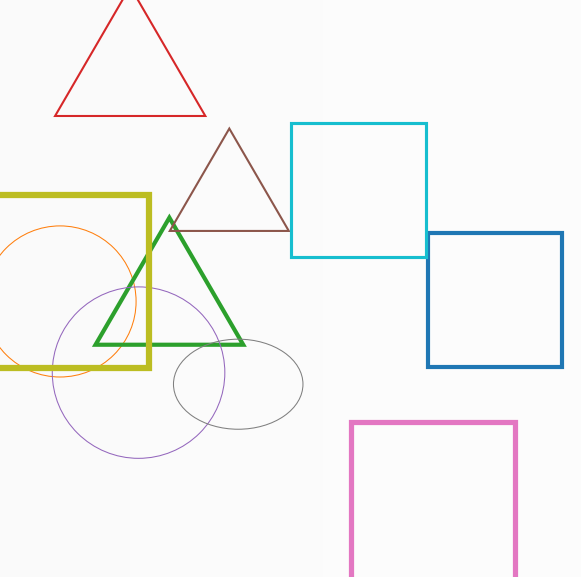[{"shape": "square", "thickness": 2, "radius": 0.58, "center": [0.852, 0.479]}, {"shape": "circle", "thickness": 0.5, "radius": 0.65, "center": [0.103, 0.477]}, {"shape": "triangle", "thickness": 2, "radius": 0.73, "center": [0.291, 0.476]}, {"shape": "triangle", "thickness": 1, "radius": 0.75, "center": [0.224, 0.873]}, {"shape": "circle", "thickness": 0.5, "radius": 0.74, "center": [0.238, 0.354]}, {"shape": "triangle", "thickness": 1, "radius": 0.59, "center": [0.395, 0.658]}, {"shape": "square", "thickness": 2.5, "radius": 0.71, "center": [0.745, 0.126]}, {"shape": "oval", "thickness": 0.5, "radius": 0.56, "center": [0.41, 0.334]}, {"shape": "square", "thickness": 3, "radius": 0.75, "center": [0.106, 0.512]}, {"shape": "square", "thickness": 1.5, "radius": 0.58, "center": [0.617, 0.67]}]